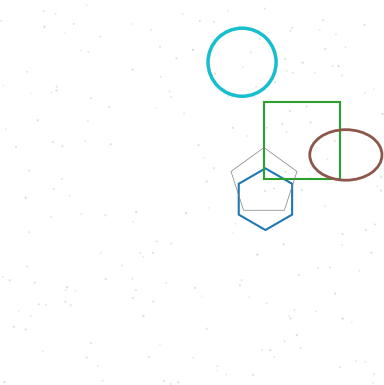[{"shape": "hexagon", "thickness": 1.5, "radius": 0.4, "center": [0.689, 0.483]}, {"shape": "square", "thickness": 1.5, "radius": 0.5, "center": [0.784, 0.636]}, {"shape": "oval", "thickness": 2, "radius": 0.47, "center": [0.898, 0.598]}, {"shape": "pentagon", "thickness": 0.5, "radius": 0.45, "center": [0.686, 0.527]}, {"shape": "circle", "thickness": 2.5, "radius": 0.44, "center": [0.629, 0.838]}]